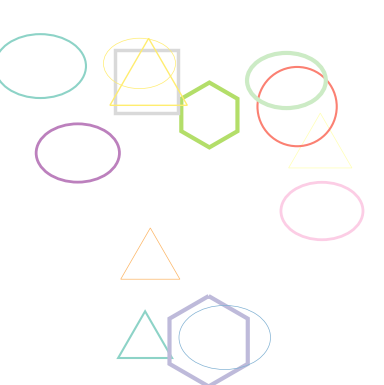[{"shape": "triangle", "thickness": 1.5, "radius": 0.4, "center": [0.377, 0.111]}, {"shape": "oval", "thickness": 1.5, "radius": 0.59, "center": [0.105, 0.828]}, {"shape": "triangle", "thickness": 0.5, "radius": 0.47, "center": [0.832, 0.611]}, {"shape": "hexagon", "thickness": 3, "radius": 0.59, "center": [0.542, 0.114]}, {"shape": "circle", "thickness": 1.5, "radius": 0.51, "center": [0.772, 0.723]}, {"shape": "oval", "thickness": 0.5, "radius": 0.59, "center": [0.584, 0.123]}, {"shape": "triangle", "thickness": 0.5, "radius": 0.44, "center": [0.39, 0.319]}, {"shape": "hexagon", "thickness": 3, "radius": 0.42, "center": [0.544, 0.701]}, {"shape": "oval", "thickness": 2, "radius": 0.53, "center": [0.836, 0.452]}, {"shape": "square", "thickness": 2.5, "radius": 0.41, "center": [0.381, 0.788]}, {"shape": "oval", "thickness": 2, "radius": 0.54, "center": [0.202, 0.603]}, {"shape": "oval", "thickness": 3, "radius": 0.51, "center": [0.744, 0.791]}, {"shape": "triangle", "thickness": 1, "radius": 0.58, "center": [0.386, 0.784]}, {"shape": "oval", "thickness": 0.5, "radius": 0.47, "center": [0.362, 0.835]}]